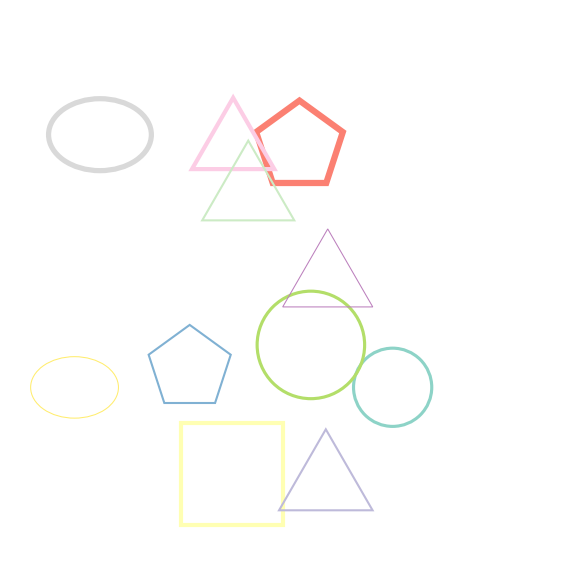[{"shape": "circle", "thickness": 1.5, "radius": 0.34, "center": [0.68, 0.329]}, {"shape": "square", "thickness": 2, "radius": 0.44, "center": [0.402, 0.179]}, {"shape": "triangle", "thickness": 1, "radius": 0.47, "center": [0.564, 0.162]}, {"shape": "pentagon", "thickness": 3, "radius": 0.39, "center": [0.519, 0.746]}, {"shape": "pentagon", "thickness": 1, "radius": 0.37, "center": [0.328, 0.362]}, {"shape": "circle", "thickness": 1.5, "radius": 0.47, "center": [0.538, 0.402]}, {"shape": "triangle", "thickness": 2, "radius": 0.41, "center": [0.404, 0.747]}, {"shape": "oval", "thickness": 2.5, "radius": 0.45, "center": [0.173, 0.766]}, {"shape": "triangle", "thickness": 0.5, "radius": 0.45, "center": [0.567, 0.513]}, {"shape": "triangle", "thickness": 1, "radius": 0.46, "center": [0.43, 0.664]}, {"shape": "oval", "thickness": 0.5, "radius": 0.38, "center": [0.129, 0.328]}]